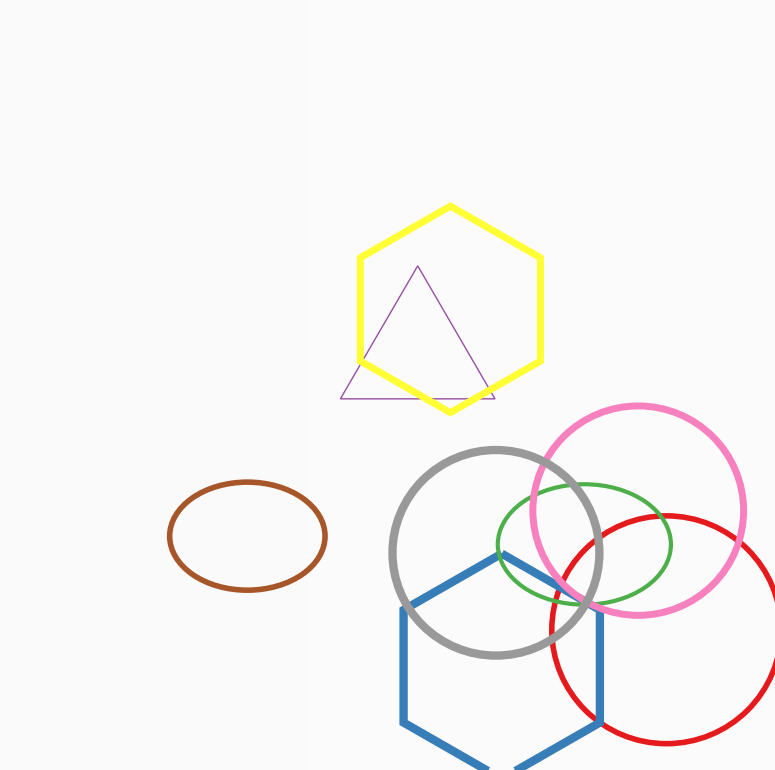[{"shape": "circle", "thickness": 2, "radius": 0.74, "center": [0.86, 0.182]}, {"shape": "hexagon", "thickness": 3, "radius": 0.73, "center": [0.647, 0.135]}, {"shape": "oval", "thickness": 1.5, "radius": 0.56, "center": [0.754, 0.293]}, {"shape": "triangle", "thickness": 0.5, "radius": 0.58, "center": [0.539, 0.54]}, {"shape": "hexagon", "thickness": 2.5, "radius": 0.67, "center": [0.581, 0.598]}, {"shape": "oval", "thickness": 2, "radius": 0.5, "center": [0.319, 0.304]}, {"shape": "circle", "thickness": 2.5, "radius": 0.68, "center": [0.824, 0.337]}, {"shape": "circle", "thickness": 3, "radius": 0.67, "center": [0.64, 0.282]}]